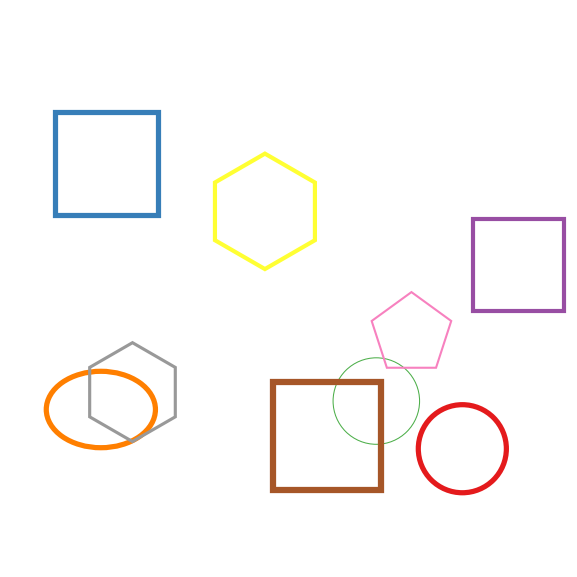[{"shape": "circle", "thickness": 2.5, "radius": 0.38, "center": [0.801, 0.222]}, {"shape": "square", "thickness": 2.5, "radius": 0.45, "center": [0.184, 0.716]}, {"shape": "circle", "thickness": 0.5, "radius": 0.37, "center": [0.652, 0.305]}, {"shape": "square", "thickness": 2, "radius": 0.4, "center": [0.898, 0.54]}, {"shape": "oval", "thickness": 2.5, "radius": 0.47, "center": [0.175, 0.29]}, {"shape": "hexagon", "thickness": 2, "radius": 0.5, "center": [0.459, 0.633]}, {"shape": "square", "thickness": 3, "radius": 0.47, "center": [0.566, 0.244]}, {"shape": "pentagon", "thickness": 1, "radius": 0.36, "center": [0.712, 0.421]}, {"shape": "hexagon", "thickness": 1.5, "radius": 0.43, "center": [0.229, 0.32]}]